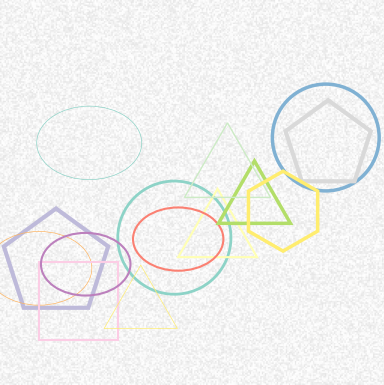[{"shape": "circle", "thickness": 2, "radius": 0.73, "center": [0.453, 0.383]}, {"shape": "oval", "thickness": 0.5, "radius": 0.68, "center": [0.232, 0.629]}, {"shape": "triangle", "thickness": 1.5, "radius": 0.59, "center": [0.565, 0.391]}, {"shape": "pentagon", "thickness": 3, "radius": 0.71, "center": [0.146, 0.316]}, {"shape": "oval", "thickness": 1.5, "radius": 0.59, "center": [0.463, 0.379]}, {"shape": "circle", "thickness": 2.5, "radius": 0.69, "center": [0.846, 0.643]}, {"shape": "oval", "thickness": 0.5, "radius": 0.68, "center": [0.102, 0.303]}, {"shape": "triangle", "thickness": 2.5, "radius": 0.54, "center": [0.661, 0.474]}, {"shape": "square", "thickness": 1.5, "radius": 0.51, "center": [0.204, 0.217]}, {"shape": "pentagon", "thickness": 3, "radius": 0.58, "center": [0.852, 0.623]}, {"shape": "oval", "thickness": 1.5, "radius": 0.58, "center": [0.223, 0.314]}, {"shape": "triangle", "thickness": 1, "radius": 0.65, "center": [0.591, 0.552]}, {"shape": "triangle", "thickness": 0.5, "radius": 0.55, "center": [0.366, 0.202]}, {"shape": "hexagon", "thickness": 2.5, "radius": 0.52, "center": [0.735, 0.452]}]